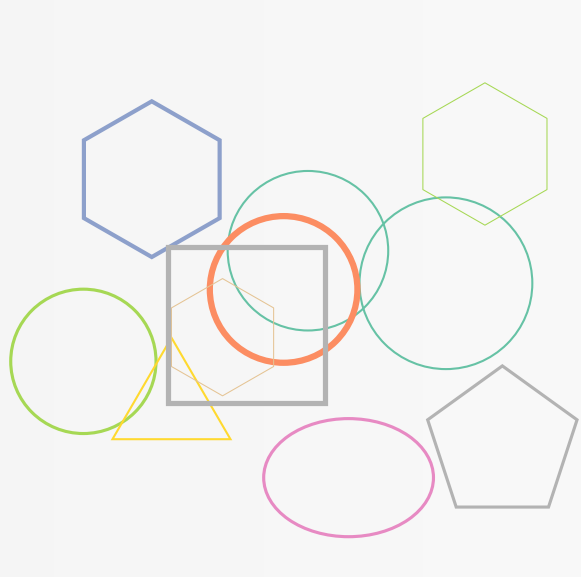[{"shape": "circle", "thickness": 1, "radius": 0.69, "center": [0.53, 0.565]}, {"shape": "circle", "thickness": 1, "radius": 0.74, "center": [0.767, 0.509]}, {"shape": "circle", "thickness": 3, "radius": 0.63, "center": [0.488, 0.498]}, {"shape": "hexagon", "thickness": 2, "radius": 0.67, "center": [0.261, 0.689]}, {"shape": "oval", "thickness": 1.5, "radius": 0.73, "center": [0.6, 0.172]}, {"shape": "hexagon", "thickness": 0.5, "radius": 0.62, "center": [0.834, 0.732]}, {"shape": "circle", "thickness": 1.5, "radius": 0.62, "center": [0.143, 0.373]}, {"shape": "triangle", "thickness": 1, "radius": 0.59, "center": [0.295, 0.297]}, {"shape": "hexagon", "thickness": 0.5, "radius": 0.51, "center": [0.383, 0.415]}, {"shape": "square", "thickness": 2.5, "radius": 0.68, "center": [0.424, 0.437]}, {"shape": "pentagon", "thickness": 1.5, "radius": 0.68, "center": [0.864, 0.23]}]